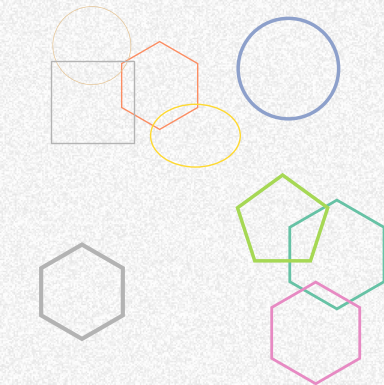[{"shape": "hexagon", "thickness": 2, "radius": 0.71, "center": [0.875, 0.339]}, {"shape": "hexagon", "thickness": 1, "radius": 0.57, "center": [0.415, 0.778]}, {"shape": "circle", "thickness": 2.5, "radius": 0.65, "center": [0.749, 0.822]}, {"shape": "hexagon", "thickness": 2, "radius": 0.66, "center": [0.82, 0.135]}, {"shape": "pentagon", "thickness": 2.5, "radius": 0.62, "center": [0.734, 0.422]}, {"shape": "oval", "thickness": 1, "radius": 0.58, "center": [0.508, 0.648]}, {"shape": "circle", "thickness": 0.5, "radius": 0.51, "center": [0.239, 0.882]}, {"shape": "square", "thickness": 1, "radius": 0.54, "center": [0.241, 0.735]}, {"shape": "hexagon", "thickness": 3, "radius": 0.61, "center": [0.213, 0.242]}]